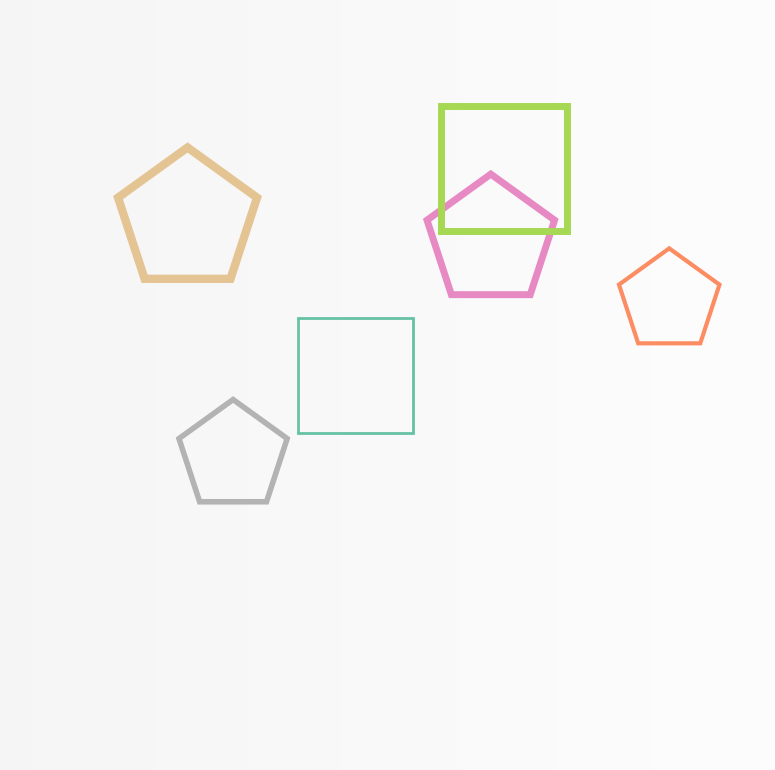[{"shape": "square", "thickness": 1, "radius": 0.37, "center": [0.458, 0.512]}, {"shape": "pentagon", "thickness": 1.5, "radius": 0.34, "center": [0.864, 0.609]}, {"shape": "pentagon", "thickness": 2.5, "radius": 0.43, "center": [0.633, 0.687]}, {"shape": "square", "thickness": 2.5, "radius": 0.41, "center": [0.651, 0.781]}, {"shape": "pentagon", "thickness": 3, "radius": 0.47, "center": [0.242, 0.714]}, {"shape": "pentagon", "thickness": 2, "radius": 0.37, "center": [0.301, 0.408]}]